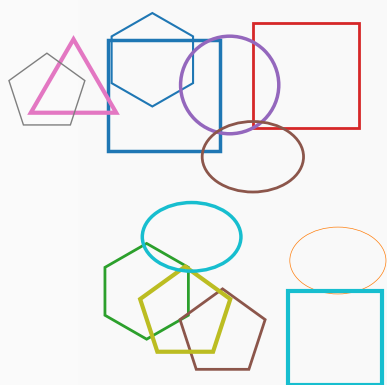[{"shape": "hexagon", "thickness": 1.5, "radius": 0.61, "center": [0.393, 0.845]}, {"shape": "square", "thickness": 2.5, "radius": 0.72, "center": [0.423, 0.753]}, {"shape": "oval", "thickness": 0.5, "radius": 0.62, "center": [0.872, 0.323]}, {"shape": "hexagon", "thickness": 2, "radius": 0.62, "center": [0.378, 0.243]}, {"shape": "square", "thickness": 2, "radius": 0.68, "center": [0.79, 0.804]}, {"shape": "circle", "thickness": 2.5, "radius": 0.63, "center": [0.593, 0.779]}, {"shape": "oval", "thickness": 2, "radius": 0.65, "center": [0.653, 0.593]}, {"shape": "pentagon", "thickness": 2, "radius": 0.58, "center": [0.574, 0.134]}, {"shape": "triangle", "thickness": 3, "radius": 0.64, "center": [0.19, 0.771]}, {"shape": "pentagon", "thickness": 1, "radius": 0.51, "center": [0.121, 0.759]}, {"shape": "pentagon", "thickness": 3, "radius": 0.61, "center": [0.478, 0.185]}, {"shape": "oval", "thickness": 2.5, "radius": 0.64, "center": [0.495, 0.385]}, {"shape": "square", "thickness": 3, "radius": 0.61, "center": [0.865, 0.122]}]